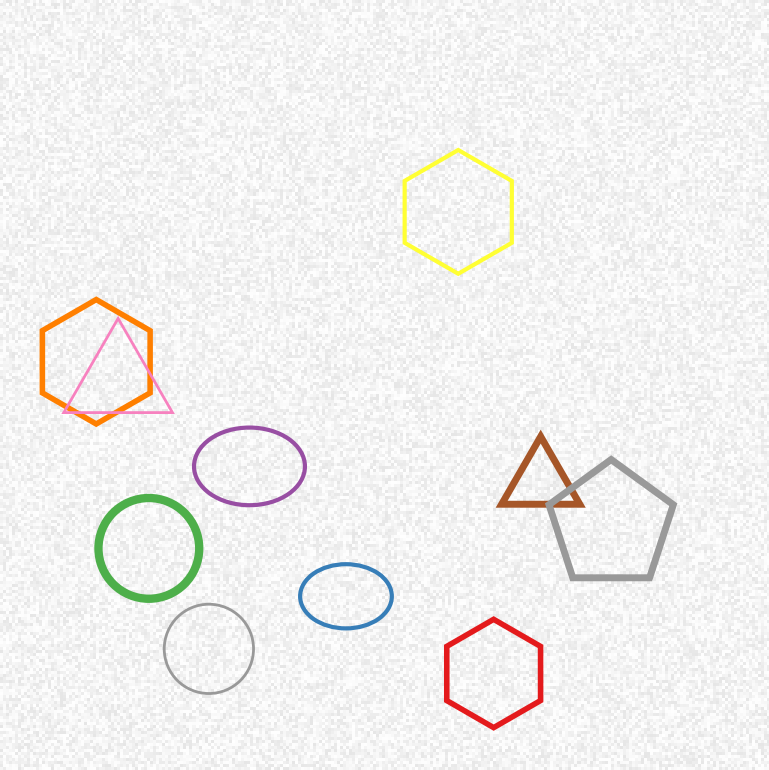[{"shape": "hexagon", "thickness": 2, "radius": 0.35, "center": [0.641, 0.125]}, {"shape": "oval", "thickness": 1.5, "radius": 0.3, "center": [0.449, 0.226]}, {"shape": "circle", "thickness": 3, "radius": 0.33, "center": [0.193, 0.288]}, {"shape": "oval", "thickness": 1.5, "radius": 0.36, "center": [0.324, 0.394]}, {"shape": "hexagon", "thickness": 2, "radius": 0.4, "center": [0.125, 0.53]}, {"shape": "hexagon", "thickness": 1.5, "radius": 0.4, "center": [0.595, 0.725]}, {"shape": "triangle", "thickness": 2.5, "radius": 0.29, "center": [0.702, 0.374]}, {"shape": "triangle", "thickness": 1, "radius": 0.41, "center": [0.153, 0.505]}, {"shape": "circle", "thickness": 1, "radius": 0.29, "center": [0.271, 0.157]}, {"shape": "pentagon", "thickness": 2.5, "radius": 0.42, "center": [0.794, 0.318]}]